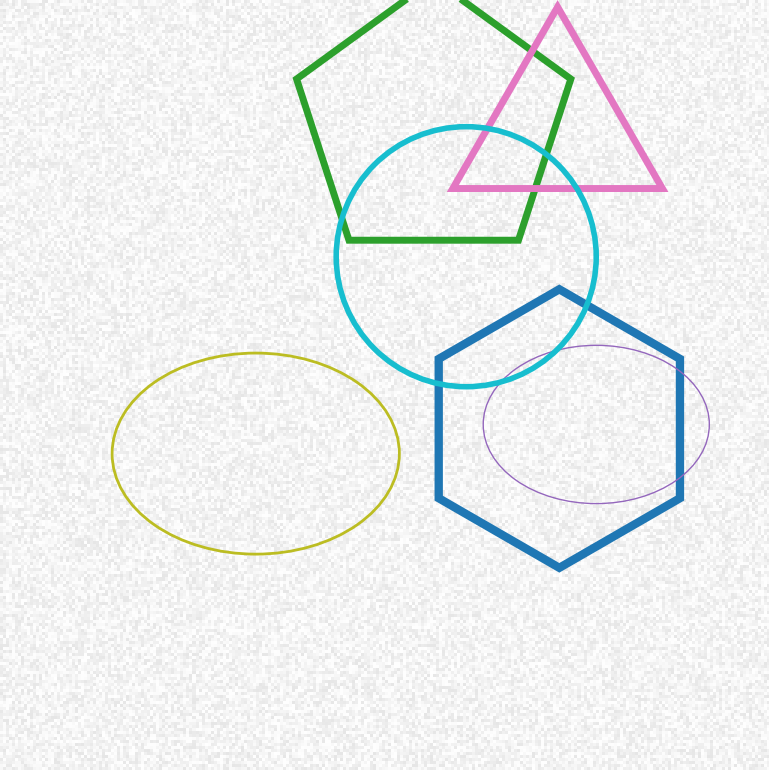[{"shape": "hexagon", "thickness": 3, "radius": 0.9, "center": [0.726, 0.443]}, {"shape": "pentagon", "thickness": 2.5, "radius": 0.94, "center": [0.563, 0.84]}, {"shape": "oval", "thickness": 0.5, "radius": 0.73, "center": [0.774, 0.449]}, {"shape": "triangle", "thickness": 2.5, "radius": 0.79, "center": [0.724, 0.834]}, {"shape": "oval", "thickness": 1, "radius": 0.93, "center": [0.332, 0.411]}, {"shape": "circle", "thickness": 2, "radius": 0.84, "center": [0.605, 0.667]}]